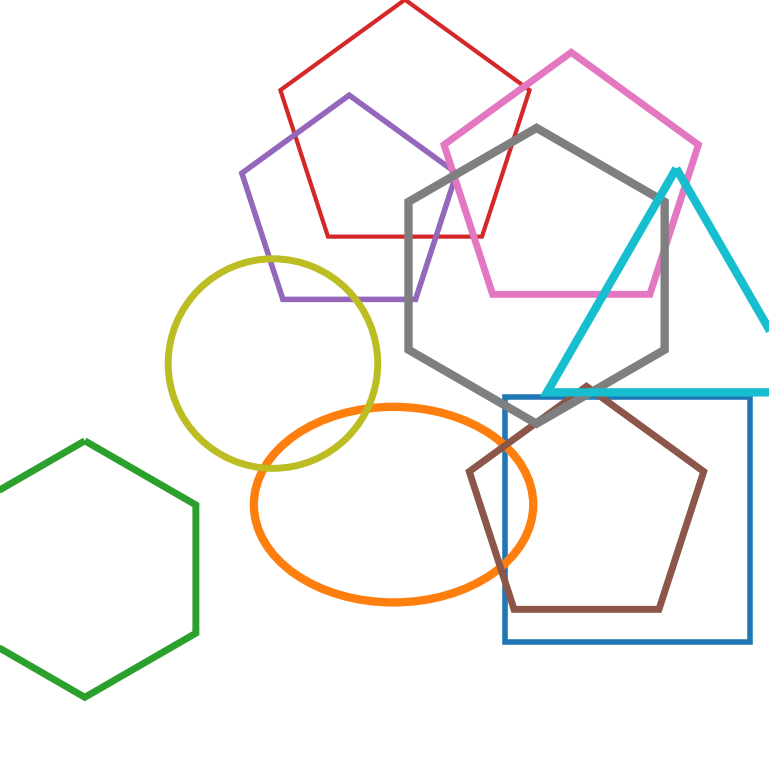[{"shape": "square", "thickness": 2, "radius": 0.8, "center": [0.815, 0.326]}, {"shape": "oval", "thickness": 3, "radius": 0.91, "center": [0.511, 0.345]}, {"shape": "hexagon", "thickness": 2.5, "radius": 0.83, "center": [0.11, 0.261]}, {"shape": "pentagon", "thickness": 1.5, "radius": 0.85, "center": [0.526, 0.83]}, {"shape": "pentagon", "thickness": 2, "radius": 0.73, "center": [0.454, 0.73]}, {"shape": "pentagon", "thickness": 2.5, "radius": 0.8, "center": [0.762, 0.338]}, {"shape": "pentagon", "thickness": 2.5, "radius": 0.87, "center": [0.742, 0.758]}, {"shape": "hexagon", "thickness": 3, "radius": 0.96, "center": [0.697, 0.642]}, {"shape": "circle", "thickness": 2.5, "radius": 0.68, "center": [0.354, 0.528]}, {"shape": "triangle", "thickness": 3, "radius": 0.97, "center": [0.878, 0.587]}]